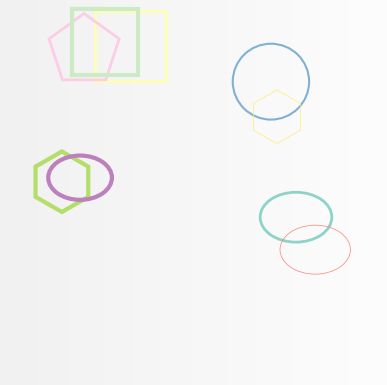[{"shape": "oval", "thickness": 2, "radius": 0.46, "center": [0.764, 0.436]}, {"shape": "square", "thickness": 2, "radius": 0.45, "center": [0.337, 0.88]}, {"shape": "oval", "thickness": 0.5, "radius": 0.45, "center": [0.813, 0.352]}, {"shape": "circle", "thickness": 1.5, "radius": 0.49, "center": [0.699, 0.788]}, {"shape": "hexagon", "thickness": 3, "radius": 0.39, "center": [0.16, 0.528]}, {"shape": "pentagon", "thickness": 2, "radius": 0.48, "center": [0.217, 0.87]}, {"shape": "oval", "thickness": 3, "radius": 0.41, "center": [0.207, 0.538]}, {"shape": "square", "thickness": 3, "radius": 0.43, "center": [0.272, 0.891]}, {"shape": "hexagon", "thickness": 0.5, "radius": 0.35, "center": [0.715, 0.697]}]